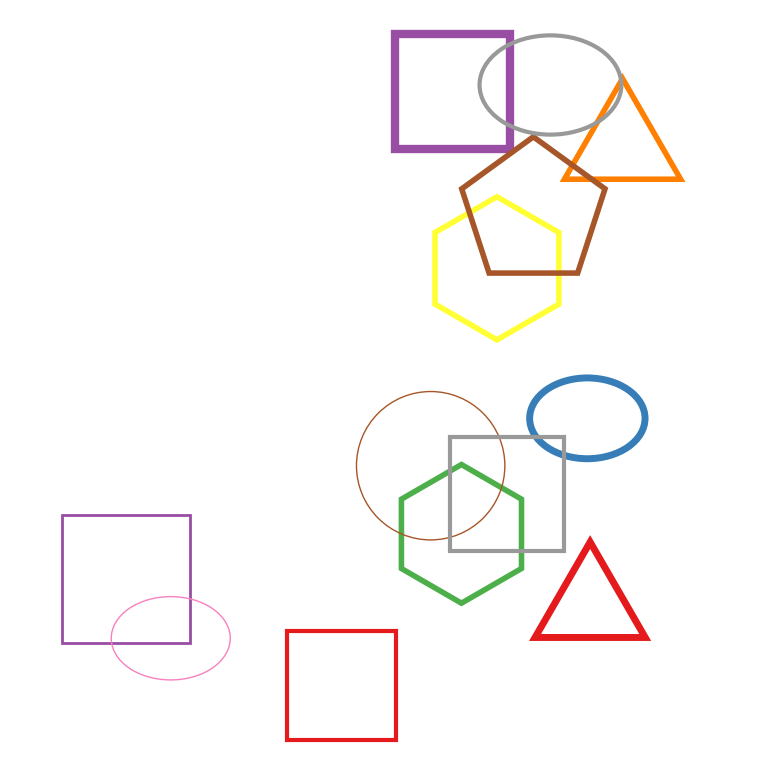[{"shape": "triangle", "thickness": 2.5, "radius": 0.41, "center": [0.766, 0.213]}, {"shape": "square", "thickness": 1.5, "radius": 0.36, "center": [0.443, 0.11]}, {"shape": "oval", "thickness": 2.5, "radius": 0.37, "center": [0.763, 0.457]}, {"shape": "hexagon", "thickness": 2, "radius": 0.45, "center": [0.599, 0.307]}, {"shape": "square", "thickness": 3, "radius": 0.37, "center": [0.588, 0.881]}, {"shape": "square", "thickness": 1, "radius": 0.42, "center": [0.163, 0.248]}, {"shape": "triangle", "thickness": 2, "radius": 0.44, "center": [0.808, 0.811]}, {"shape": "hexagon", "thickness": 2, "radius": 0.46, "center": [0.645, 0.652]}, {"shape": "pentagon", "thickness": 2, "radius": 0.49, "center": [0.693, 0.725]}, {"shape": "circle", "thickness": 0.5, "radius": 0.48, "center": [0.559, 0.395]}, {"shape": "oval", "thickness": 0.5, "radius": 0.39, "center": [0.222, 0.171]}, {"shape": "oval", "thickness": 1.5, "radius": 0.46, "center": [0.715, 0.89]}, {"shape": "square", "thickness": 1.5, "radius": 0.37, "center": [0.659, 0.359]}]